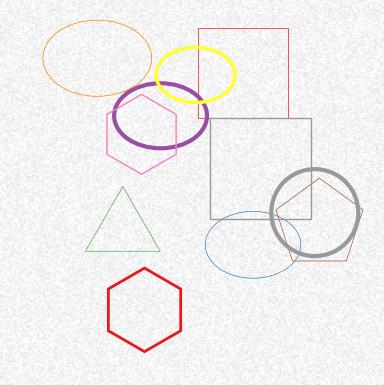[{"shape": "hexagon", "thickness": 2, "radius": 0.54, "center": [0.375, 0.195]}, {"shape": "square", "thickness": 0.5, "radius": 0.59, "center": [0.632, 0.81]}, {"shape": "oval", "thickness": 0.5, "radius": 0.62, "center": [0.657, 0.364]}, {"shape": "triangle", "thickness": 0.5, "radius": 0.56, "center": [0.319, 0.403]}, {"shape": "oval", "thickness": 3, "radius": 0.6, "center": [0.417, 0.699]}, {"shape": "oval", "thickness": 0.5, "radius": 0.71, "center": [0.253, 0.849]}, {"shape": "oval", "thickness": 2.5, "radius": 0.51, "center": [0.508, 0.805]}, {"shape": "pentagon", "thickness": 0.5, "radius": 0.59, "center": [0.83, 0.418]}, {"shape": "hexagon", "thickness": 1, "radius": 0.52, "center": [0.368, 0.651]}, {"shape": "square", "thickness": 1, "radius": 0.66, "center": [0.676, 0.562]}, {"shape": "circle", "thickness": 3, "radius": 0.56, "center": [0.818, 0.448]}]